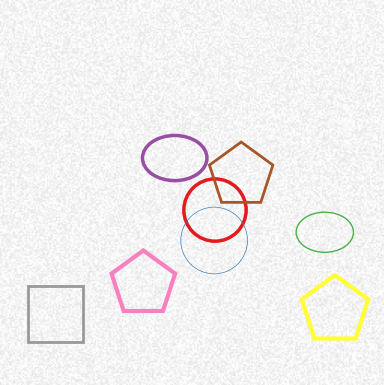[{"shape": "circle", "thickness": 2.5, "radius": 0.4, "center": [0.558, 0.454]}, {"shape": "circle", "thickness": 0.5, "radius": 0.43, "center": [0.556, 0.375]}, {"shape": "oval", "thickness": 1, "radius": 0.37, "center": [0.844, 0.397]}, {"shape": "oval", "thickness": 2.5, "radius": 0.42, "center": [0.454, 0.589]}, {"shape": "pentagon", "thickness": 3, "radius": 0.45, "center": [0.87, 0.194]}, {"shape": "pentagon", "thickness": 2, "radius": 0.43, "center": [0.626, 0.544]}, {"shape": "pentagon", "thickness": 3, "radius": 0.43, "center": [0.372, 0.262]}, {"shape": "square", "thickness": 2, "radius": 0.36, "center": [0.144, 0.184]}]